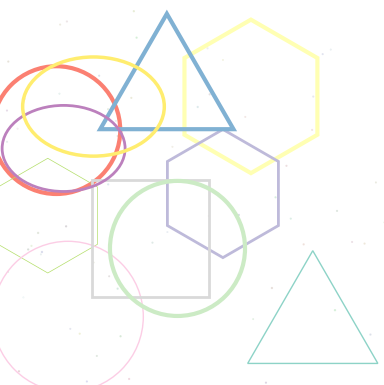[{"shape": "triangle", "thickness": 1, "radius": 0.98, "center": [0.812, 0.154]}, {"shape": "hexagon", "thickness": 3, "radius": 1.0, "center": [0.652, 0.75]}, {"shape": "hexagon", "thickness": 2, "radius": 0.83, "center": [0.579, 0.497]}, {"shape": "circle", "thickness": 3, "radius": 0.83, "center": [0.146, 0.662]}, {"shape": "triangle", "thickness": 3, "radius": 1.0, "center": [0.433, 0.764]}, {"shape": "hexagon", "thickness": 0.5, "radius": 0.74, "center": [0.124, 0.44]}, {"shape": "circle", "thickness": 1, "radius": 0.98, "center": [0.177, 0.178]}, {"shape": "square", "thickness": 2, "radius": 0.76, "center": [0.391, 0.38]}, {"shape": "oval", "thickness": 2, "radius": 0.8, "center": [0.165, 0.614]}, {"shape": "circle", "thickness": 3, "radius": 0.88, "center": [0.461, 0.355]}, {"shape": "oval", "thickness": 2.5, "radius": 0.92, "center": [0.243, 0.723]}]